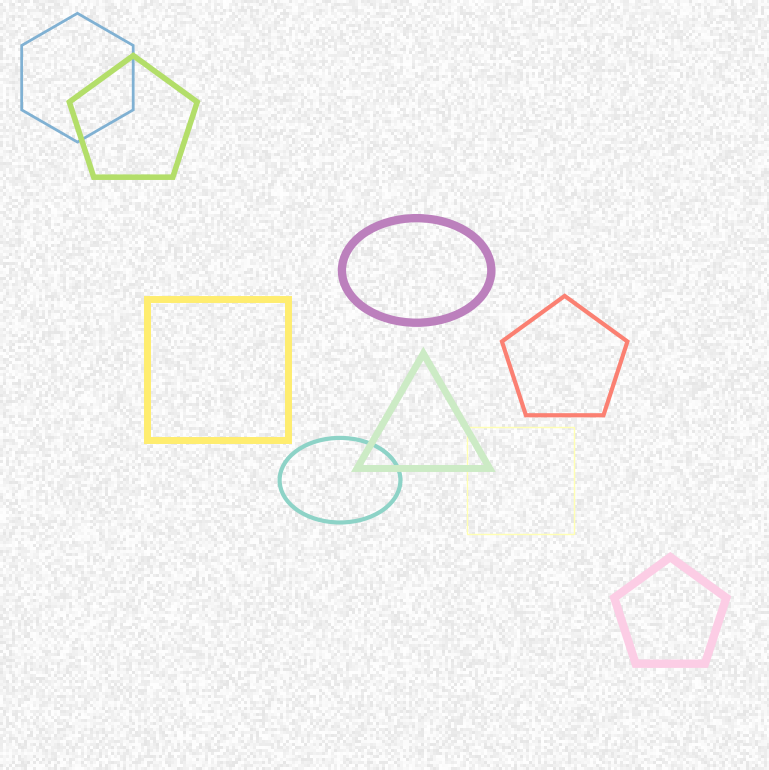[{"shape": "oval", "thickness": 1.5, "radius": 0.39, "center": [0.442, 0.376]}, {"shape": "square", "thickness": 0.5, "radius": 0.35, "center": [0.676, 0.375]}, {"shape": "pentagon", "thickness": 1.5, "radius": 0.43, "center": [0.733, 0.53]}, {"shape": "hexagon", "thickness": 1, "radius": 0.42, "center": [0.101, 0.899]}, {"shape": "pentagon", "thickness": 2, "radius": 0.44, "center": [0.173, 0.841]}, {"shape": "pentagon", "thickness": 3, "radius": 0.38, "center": [0.871, 0.2]}, {"shape": "oval", "thickness": 3, "radius": 0.49, "center": [0.541, 0.649]}, {"shape": "triangle", "thickness": 2.5, "radius": 0.5, "center": [0.55, 0.441]}, {"shape": "square", "thickness": 2.5, "radius": 0.46, "center": [0.283, 0.521]}]